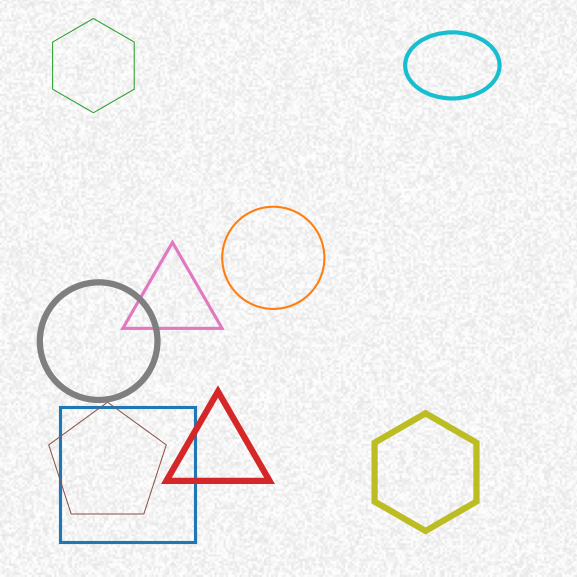[{"shape": "square", "thickness": 1.5, "radius": 0.58, "center": [0.221, 0.178]}, {"shape": "circle", "thickness": 1, "radius": 0.44, "center": [0.473, 0.553]}, {"shape": "hexagon", "thickness": 0.5, "radius": 0.41, "center": [0.162, 0.885]}, {"shape": "triangle", "thickness": 3, "radius": 0.52, "center": [0.377, 0.218]}, {"shape": "pentagon", "thickness": 0.5, "radius": 0.54, "center": [0.186, 0.196]}, {"shape": "triangle", "thickness": 1.5, "radius": 0.5, "center": [0.299, 0.48]}, {"shape": "circle", "thickness": 3, "radius": 0.51, "center": [0.171, 0.408]}, {"shape": "hexagon", "thickness": 3, "radius": 0.51, "center": [0.737, 0.182]}, {"shape": "oval", "thickness": 2, "radius": 0.41, "center": [0.783, 0.886]}]